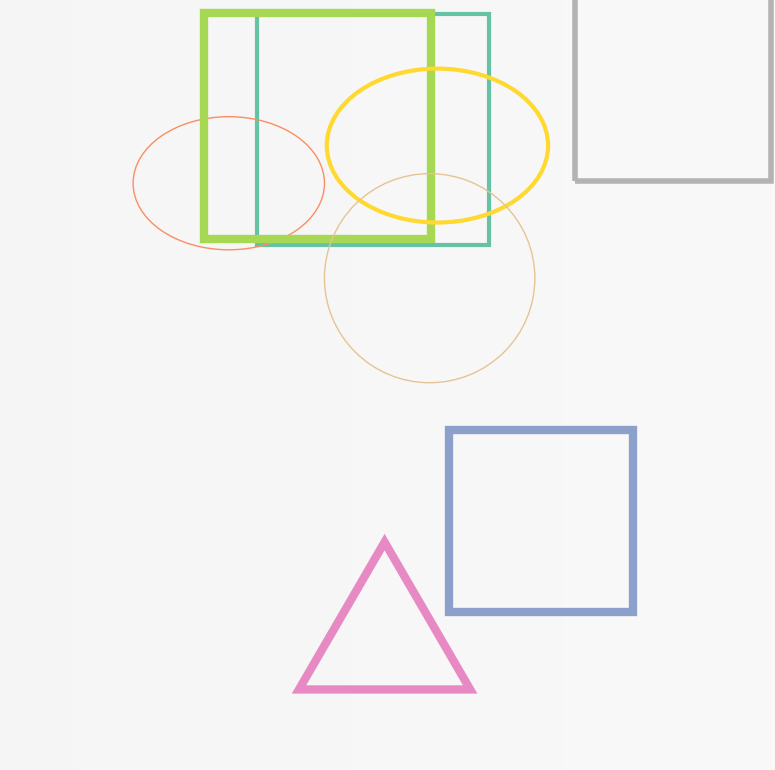[{"shape": "square", "thickness": 1.5, "radius": 0.75, "center": [0.481, 0.832]}, {"shape": "oval", "thickness": 0.5, "radius": 0.62, "center": [0.295, 0.762]}, {"shape": "square", "thickness": 3, "radius": 0.59, "center": [0.698, 0.323]}, {"shape": "triangle", "thickness": 3, "radius": 0.64, "center": [0.496, 0.168]}, {"shape": "square", "thickness": 3, "radius": 0.73, "center": [0.41, 0.836]}, {"shape": "oval", "thickness": 1.5, "radius": 0.71, "center": [0.564, 0.811]}, {"shape": "circle", "thickness": 0.5, "radius": 0.68, "center": [0.554, 0.639]}, {"shape": "square", "thickness": 2, "radius": 0.63, "center": [0.868, 0.891]}]